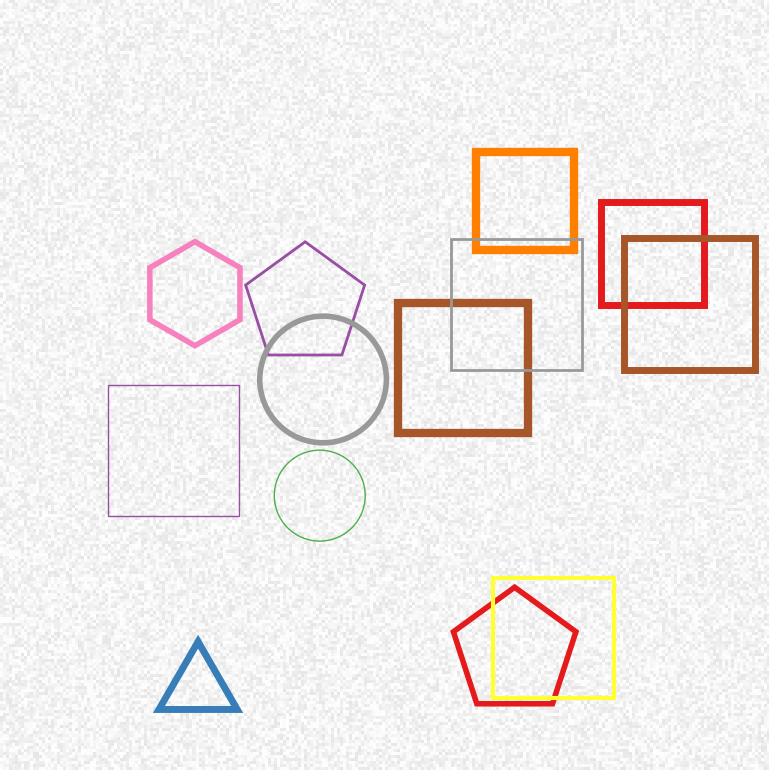[{"shape": "pentagon", "thickness": 2, "radius": 0.42, "center": [0.668, 0.154]}, {"shape": "square", "thickness": 2.5, "radius": 0.33, "center": [0.848, 0.671]}, {"shape": "triangle", "thickness": 2.5, "radius": 0.29, "center": [0.257, 0.108]}, {"shape": "circle", "thickness": 0.5, "radius": 0.3, "center": [0.415, 0.356]}, {"shape": "square", "thickness": 0.5, "radius": 0.43, "center": [0.225, 0.414]}, {"shape": "pentagon", "thickness": 1, "radius": 0.41, "center": [0.396, 0.605]}, {"shape": "square", "thickness": 3, "radius": 0.32, "center": [0.682, 0.739]}, {"shape": "square", "thickness": 1.5, "radius": 0.39, "center": [0.719, 0.172]}, {"shape": "square", "thickness": 3, "radius": 0.42, "center": [0.601, 0.522]}, {"shape": "square", "thickness": 2.5, "radius": 0.43, "center": [0.896, 0.606]}, {"shape": "hexagon", "thickness": 2, "radius": 0.34, "center": [0.253, 0.619]}, {"shape": "circle", "thickness": 2, "radius": 0.41, "center": [0.42, 0.507]}, {"shape": "square", "thickness": 1, "radius": 0.42, "center": [0.671, 0.605]}]